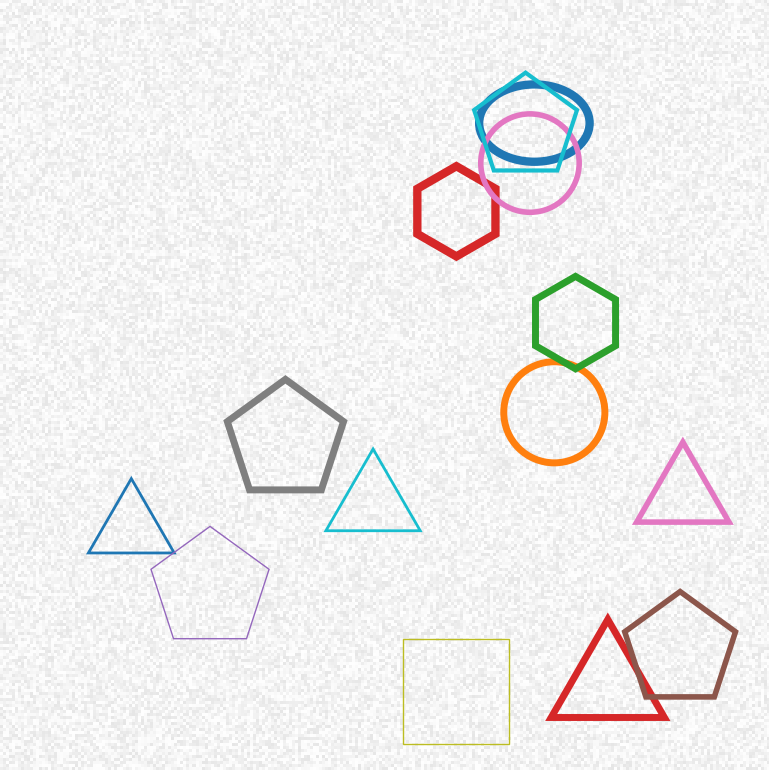[{"shape": "oval", "thickness": 3, "radius": 0.36, "center": [0.694, 0.84]}, {"shape": "triangle", "thickness": 1, "radius": 0.32, "center": [0.171, 0.314]}, {"shape": "circle", "thickness": 2.5, "radius": 0.33, "center": [0.72, 0.465]}, {"shape": "hexagon", "thickness": 2.5, "radius": 0.3, "center": [0.747, 0.581]}, {"shape": "hexagon", "thickness": 3, "radius": 0.29, "center": [0.593, 0.726]}, {"shape": "triangle", "thickness": 2.5, "radius": 0.42, "center": [0.789, 0.111]}, {"shape": "pentagon", "thickness": 0.5, "radius": 0.4, "center": [0.273, 0.236]}, {"shape": "pentagon", "thickness": 2, "radius": 0.38, "center": [0.883, 0.156]}, {"shape": "triangle", "thickness": 2, "radius": 0.35, "center": [0.887, 0.357]}, {"shape": "circle", "thickness": 2, "radius": 0.32, "center": [0.688, 0.788]}, {"shape": "pentagon", "thickness": 2.5, "radius": 0.4, "center": [0.371, 0.428]}, {"shape": "square", "thickness": 0.5, "radius": 0.34, "center": [0.592, 0.102]}, {"shape": "pentagon", "thickness": 1.5, "radius": 0.35, "center": [0.683, 0.835]}, {"shape": "triangle", "thickness": 1, "radius": 0.35, "center": [0.485, 0.346]}]